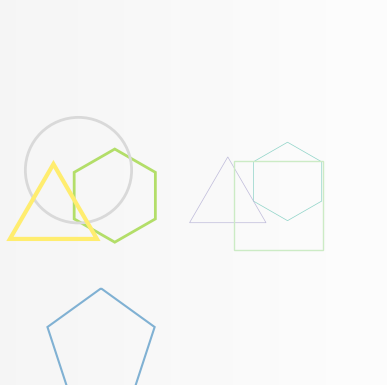[{"shape": "hexagon", "thickness": 0.5, "radius": 0.51, "center": [0.742, 0.529]}, {"shape": "triangle", "thickness": 0.5, "radius": 0.57, "center": [0.588, 0.479]}, {"shape": "pentagon", "thickness": 1.5, "radius": 0.73, "center": [0.261, 0.106]}, {"shape": "hexagon", "thickness": 2, "radius": 0.6, "center": [0.296, 0.492]}, {"shape": "circle", "thickness": 2, "radius": 0.69, "center": [0.203, 0.558]}, {"shape": "square", "thickness": 1, "radius": 0.58, "center": [0.718, 0.467]}, {"shape": "triangle", "thickness": 3, "radius": 0.65, "center": [0.138, 0.444]}]